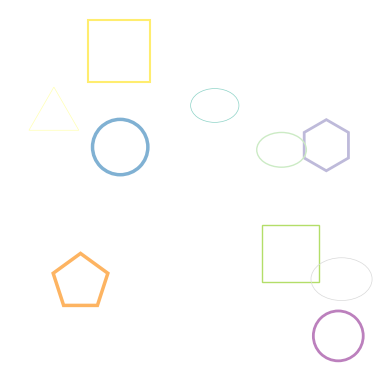[{"shape": "oval", "thickness": 0.5, "radius": 0.31, "center": [0.558, 0.726]}, {"shape": "triangle", "thickness": 0.5, "radius": 0.37, "center": [0.14, 0.699]}, {"shape": "hexagon", "thickness": 2, "radius": 0.33, "center": [0.848, 0.623]}, {"shape": "circle", "thickness": 2.5, "radius": 0.36, "center": [0.312, 0.618]}, {"shape": "pentagon", "thickness": 2.5, "radius": 0.37, "center": [0.209, 0.267]}, {"shape": "square", "thickness": 1, "radius": 0.37, "center": [0.755, 0.341]}, {"shape": "oval", "thickness": 0.5, "radius": 0.4, "center": [0.887, 0.275]}, {"shape": "circle", "thickness": 2, "radius": 0.32, "center": [0.879, 0.128]}, {"shape": "oval", "thickness": 1, "radius": 0.32, "center": [0.731, 0.611]}, {"shape": "square", "thickness": 1.5, "radius": 0.41, "center": [0.309, 0.867]}]